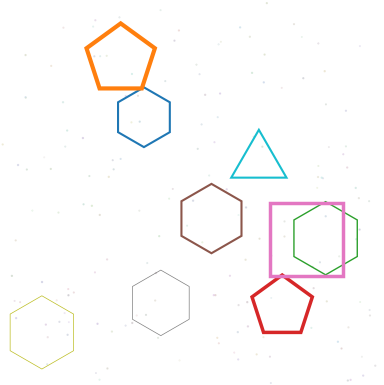[{"shape": "hexagon", "thickness": 1.5, "radius": 0.39, "center": [0.374, 0.696]}, {"shape": "pentagon", "thickness": 3, "radius": 0.47, "center": [0.313, 0.846]}, {"shape": "hexagon", "thickness": 1, "radius": 0.47, "center": [0.846, 0.381]}, {"shape": "pentagon", "thickness": 2.5, "radius": 0.41, "center": [0.733, 0.203]}, {"shape": "hexagon", "thickness": 1.5, "radius": 0.45, "center": [0.549, 0.432]}, {"shape": "square", "thickness": 2.5, "radius": 0.47, "center": [0.796, 0.377]}, {"shape": "hexagon", "thickness": 0.5, "radius": 0.43, "center": [0.418, 0.213]}, {"shape": "hexagon", "thickness": 0.5, "radius": 0.48, "center": [0.109, 0.137]}, {"shape": "triangle", "thickness": 1.5, "radius": 0.41, "center": [0.672, 0.58]}]